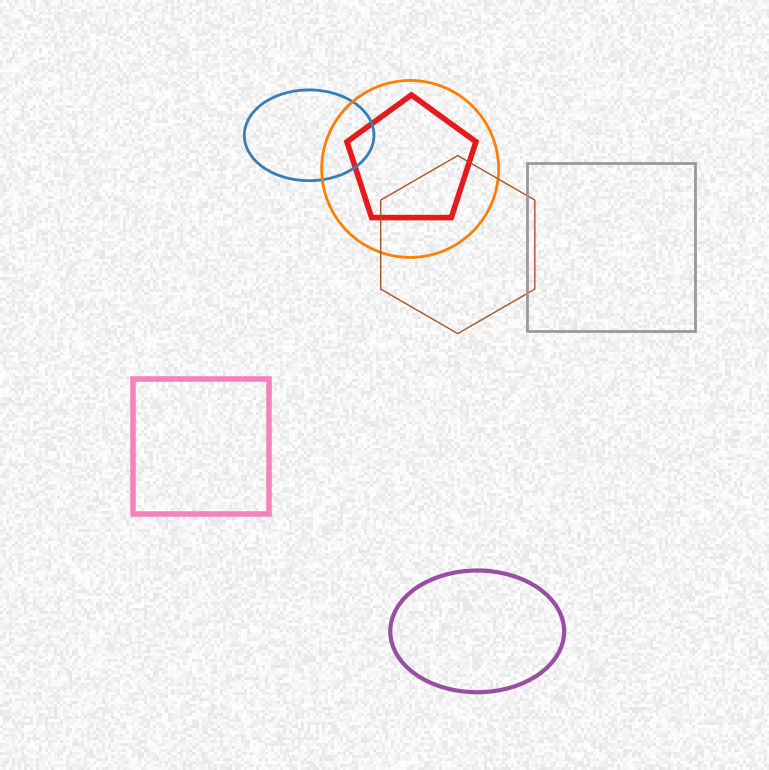[{"shape": "pentagon", "thickness": 2, "radius": 0.44, "center": [0.534, 0.789]}, {"shape": "oval", "thickness": 1, "radius": 0.42, "center": [0.401, 0.824]}, {"shape": "oval", "thickness": 1.5, "radius": 0.56, "center": [0.62, 0.18]}, {"shape": "circle", "thickness": 1, "radius": 0.57, "center": [0.533, 0.781]}, {"shape": "hexagon", "thickness": 0.5, "radius": 0.58, "center": [0.594, 0.682]}, {"shape": "square", "thickness": 2, "radius": 0.44, "center": [0.261, 0.42]}, {"shape": "square", "thickness": 1, "radius": 0.54, "center": [0.793, 0.679]}]